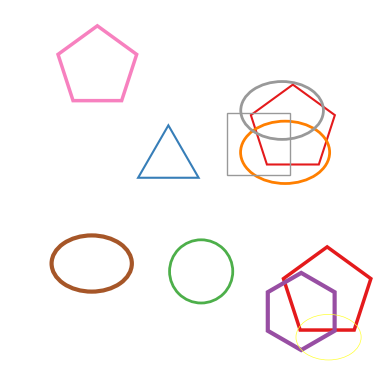[{"shape": "pentagon", "thickness": 1.5, "radius": 0.57, "center": [0.761, 0.666]}, {"shape": "pentagon", "thickness": 2.5, "radius": 0.6, "center": [0.85, 0.239]}, {"shape": "triangle", "thickness": 1.5, "radius": 0.45, "center": [0.437, 0.584]}, {"shape": "circle", "thickness": 2, "radius": 0.41, "center": [0.522, 0.295]}, {"shape": "hexagon", "thickness": 3, "radius": 0.5, "center": [0.782, 0.191]}, {"shape": "oval", "thickness": 2, "radius": 0.58, "center": [0.741, 0.604]}, {"shape": "oval", "thickness": 0.5, "radius": 0.42, "center": [0.853, 0.124]}, {"shape": "oval", "thickness": 3, "radius": 0.52, "center": [0.238, 0.316]}, {"shape": "pentagon", "thickness": 2.5, "radius": 0.54, "center": [0.253, 0.826]}, {"shape": "square", "thickness": 1, "radius": 0.41, "center": [0.672, 0.626]}, {"shape": "oval", "thickness": 2, "radius": 0.54, "center": [0.733, 0.713]}]